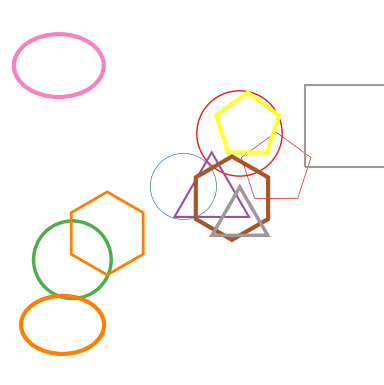[{"shape": "pentagon", "thickness": 0.5, "radius": 0.48, "center": [0.717, 0.561]}, {"shape": "circle", "thickness": 1, "radius": 0.55, "center": [0.622, 0.653]}, {"shape": "circle", "thickness": 0.5, "radius": 0.43, "center": [0.476, 0.516]}, {"shape": "circle", "thickness": 2.5, "radius": 0.5, "center": [0.188, 0.325]}, {"shape": "triangle", "thickness": 1.5, "radius": 0.56, "center": [0.55, 0.492]}, {"shape": "oval", "thickness": 3, "radius": 0.54, "center": [0.163, 0.156]}, {"shape": "hexagon", "thickness": 2, "radius": 0.54, "center": [0.278, 0.394]}, {"shape": "pentagon", "thickness": 3, "radius": 0.43, "center": [0.643, 0.673]}, {"shape": "hexagon", "thickness": 3, "radius": 0.54, "center": [0.603, 0.485]}, {"shape": "oval", "thickness": 3, "radius": 0.58, "center": [0.153, 0.83]}, {"shape": "triangle", "thickness": 2.5, "radius": 0.42, "center": [0.623, 0.431]}, {"shape": "square", "thickness": 1.5, "radius": 0.53, "center": [0.898, 0.672]}]